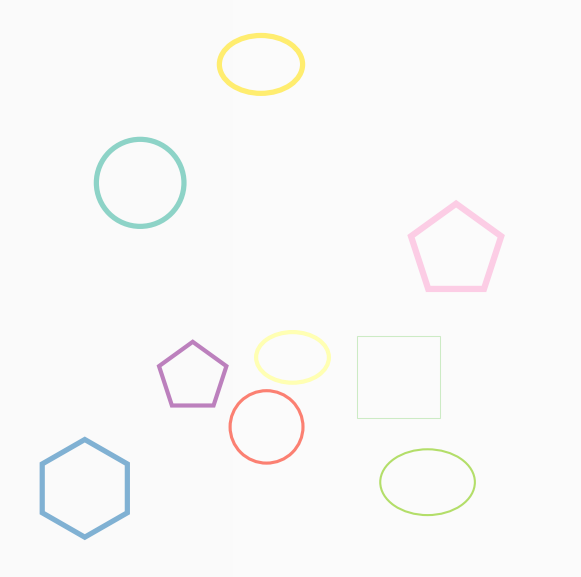[{"shape": "circle", "thickness": 2.5, "radius": 0.38, "center": [0.241, 0.683]}, {"shape": "oval", "thickness": 2, "radius": 0.31, "center": [0.503, 0.38]}, {"shape": "circle", "thickness": 1.5, "radius": 0.31, "center": [0.459, 0.26]}, {"shape": "hexagon", "thickness": 2.5, "radius": 0.42, "center": [0.146, 0.154]}, {"shape": "oval", "thickness": 1, "radius": 0.41, "center": [0.736, 0.164]}, {"shape": "pentagon", "thickness": 3, "radius": 0.41, "center": [0.785, 0.565]}, {"shape": "pentagon", "thickness": 2, "radius": 0.3, "center": [0.332, 0.346]}, {"shape": "square", "thickness": 0.5, "radius": 0.35, "center": [0.686, 0.346]}, {"shape": "oval", "thickness": 2.5, "radius": 0.36, "center": [0.449, 0.888]}]